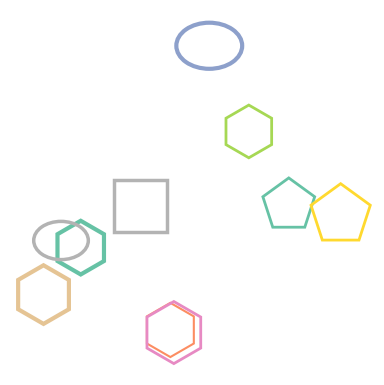[{"shape": "pentagon", "thickness": 2, "radius": 0.35, "center": [0.75, 0.467]}, {"shape": "hexagon", "thickness": 3, "radius": 0.35, "center": [0.21, 0.357]}, {"shape": "hexagon", "thickness": 1.5, "radius": 0.35, "center": [0.442, 0.143]}, {"shape": "oval", "thickness": 3, "radius": 0.43, "center": [0.544, 0.881]}, {"shape": "hexagon", "thickness": 2, "radius": 0.4, "center": [0.452, 0.136]}, {"shape": "hexagon", "thickness": 2, "radius": 0.34, "center": [0.646, 0.659]}, {"shape": "pentagon", "thickness": 2, "radius": 0.4, "center": [0.885, 0.442]}, {"shape": "hexagon", "thickness": 3, "radius": 0.38, "center": [0.113, 0.235]}, {"shape": "square", "thickness": 2.5, "radius": 0.34, "center": [0.364, 0.465]}, {"shape": "oval", "thickness": 2.5, "radius": 0.35, "center": [0.158, 0.375]}]